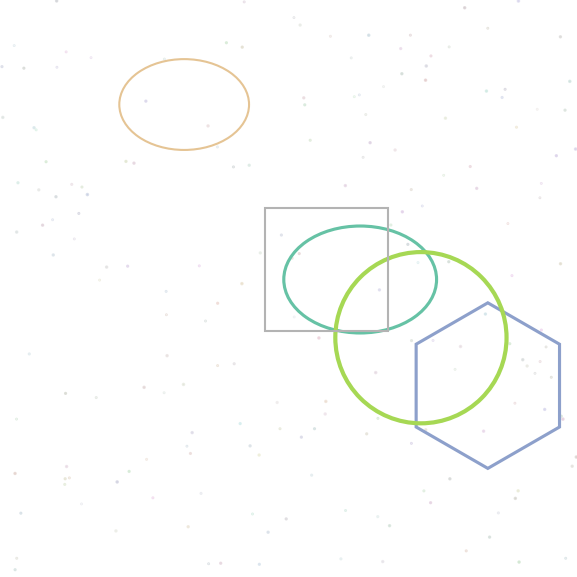[{"shape": "oval", "thickness": 1.5, "radius": 0.66, "center": [0.624, 0.515]}, {"shape": "hexagon", "thickness": 1.5, "radius": 0.72, "center": [0.845, 0.331]}, {"shape": "circle", "thickness": 2, "radius": 0.74, "center": [0.729, 0.414]}, {"shape": "oval", "thickness": 1, "radius": 0.56, "center": [0.319, 0.818]}, {"shape": "square", "thickness": 1, "radius": 0.53, "center": [0.566, 0.533]}]